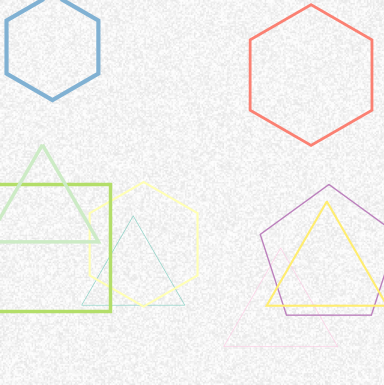[{"shape": "triangle", "thickness": 0.5, "radius": 0.77, "center": [0.346, 0.285]}, {"shape": "hexagon", "thickness": 1.5, "radius": 0.81, "center": [0.373, 0.365]}, {"shape": "hexagon", "thickness": 2, "radius": 0.91, "center": [0.808, 0.805]}, {"shape": "hexagon", "thickness": 3, "radius": 0.69, "center": [0.136, 0.878]}, {"shape": "square", "thickness": 2.5, "radius": 0.83, "center": [0.119, 0.358]}, {"shape": "triangle", "thickness": 0.5, "radius": 0.85, "center": [0.729, 0.185]}, {"shape": "pentagon", "thickness": 1, "radius": 0.94, "center": [0.854, 0.333]}, {"shape": "triangle", "thickness": 2.5, "radius": 0.84, "center": [0.11, 0.456]}, {"shape": "triangle", "thickness": 1.5, "radius": 0.9, "center": [0.849, 0.296]}]